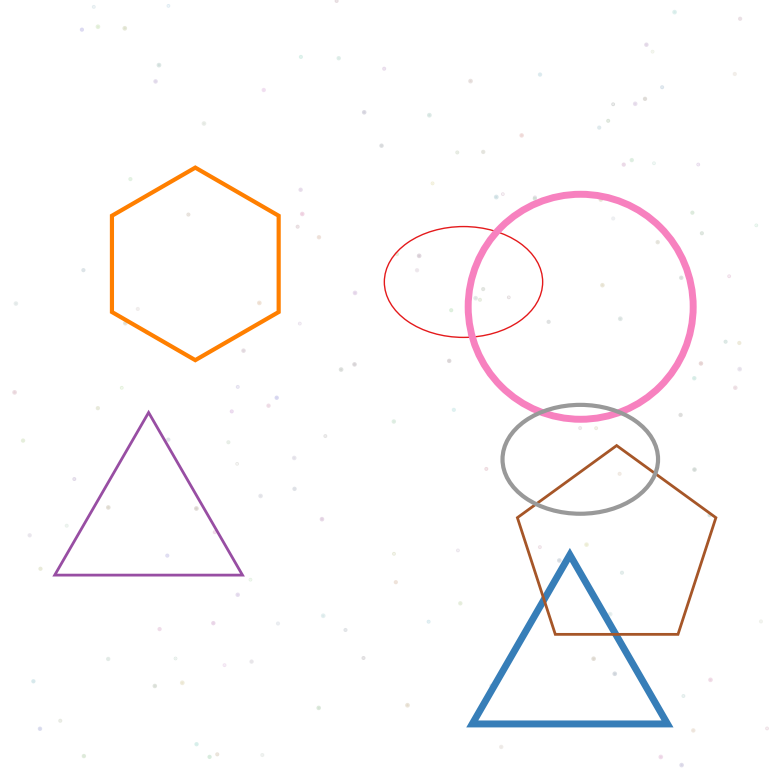[{"shape": "oval", "thickness": 0.5, "radius": 0.51, "center": [0.602, 0.634]}, {"shape": "triangle", "thickness": 2.5, "radius": 0.73, "center": [0.74, 0.133]}, {"shape": "triangle", "thickness": 1, "radius": 0.7, "center": [0.193, 0.323]}, {"shape": "hexagon", "thickness": 1.5, "radius": 0.63, "center": [0.254, 0.657]}, {"shape": "pentagon", "thickness": 1, "radius": 0.68, "center": [0.801, 0.286]}, {"shape": "circle", "thickness": 2.5, "radius": 0.73, "center": [0.754, 0.602]}, {"shape": "oval", "thickness": 1.5, "radius": 0.5, "center": [0.754, 0.403]}]